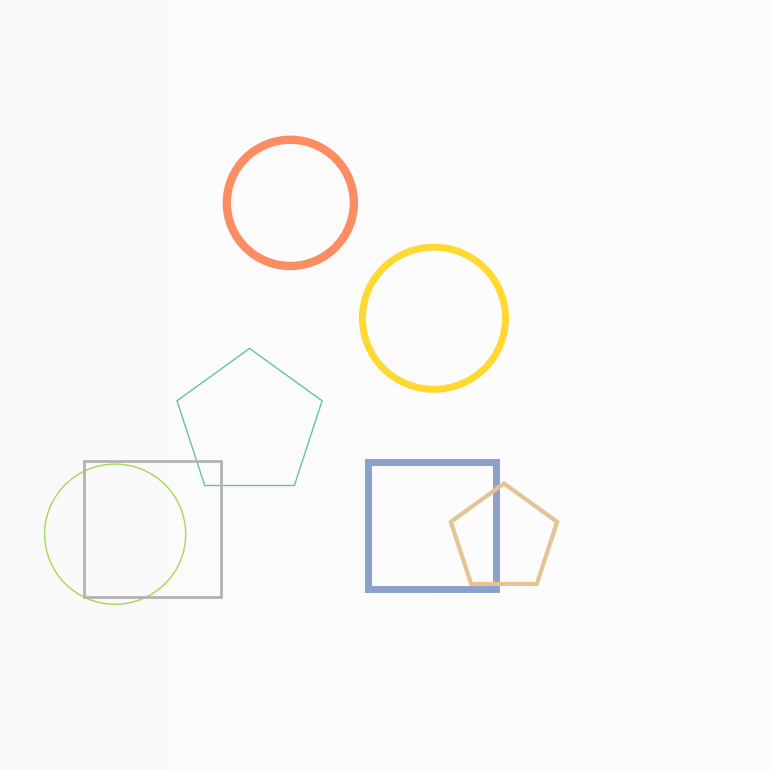[{"shape": "pentagon", "thickness": 0.5, "radius": 0.49, "center": [0.322, 0.449]}, {"shape": "circle", "thickness": 3, "radius": 0.41, "center": [0.375, 0.737]}, {"shape": "square", "thickness": 2.5, "radius": 0.41, "center": [0.557, 0.318]}, {"shape": "circle", "thickness": 0.5, "radius": 0.46, "center": [0.149, 0.306]}, {"shape": "circle", "thickness": 2.5, "radius": 0.46, "center": [0.56, 0.587]}, {"shape": "pentagon", "thickness": 1.5, "radius": 0.36, "center": [0.65, 0.3]}, {"shape": "square", "thickness": 1, "radius": 0.44, "center": [0.197, 0.313]}]